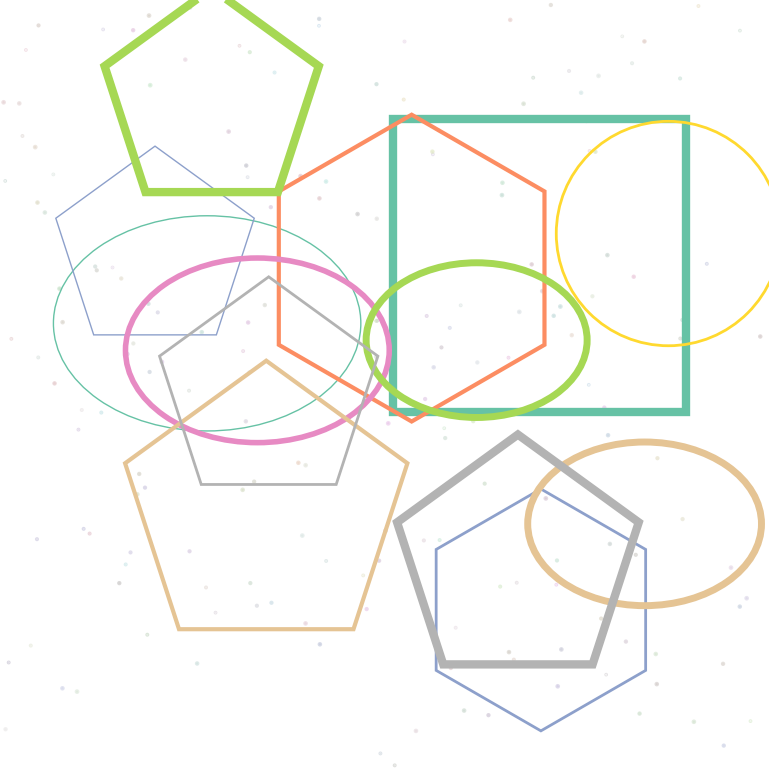[{"shape": "square", "thickness": 3, "radius": 0.95, "center": [0.701, 0.655]}, {"shape": "oval", "thickness": 0.5, "radius": 1.0, "center": [0.269, 0.58]}, {"shape": "hexagon", "thickness": 1.5, "radius": 1.0, "center": [0.535, 0.652]}, {"shape": "pentagon", "thickness": 0.5, "radius": 0.68, "center": [0.201, 0.675]}, {"shape": "hexagon", "thickness": 1, "radius": 0.79, "center": [0.702, 0.208]}, {"shape": "oval", "thickness": 2, "radius": 0.86, "center": [0.334, 0.545]}, {"shape": "pentagon", "thickness": 3, "radius": 0.73, "center": [0.275, 0.869]}, {"shape": "oval", "thickness": 2.5, "radius": 0.72, "center": [0.619, 0.558]}, {"shape": "circle", "thickness": 1, "radius": 0.73, "center": [0.868, 0.697]}, {"shape": "pentagon", "thickness": 1.5, "radius": 0.96, "center": [0.346, 0.339]}, {"shape": "oval", "thickness": 2.5, "radius": 0.76, "center": [0.837, 0.32]}, {"shape": "pentagon", "thickness": 1, "radius": 0.75, "center": [0.349, 0.491]}, {"shape": "pentagon", "thickness": 3, "radius": 0.82, "center": [0.673, 0.271]}]